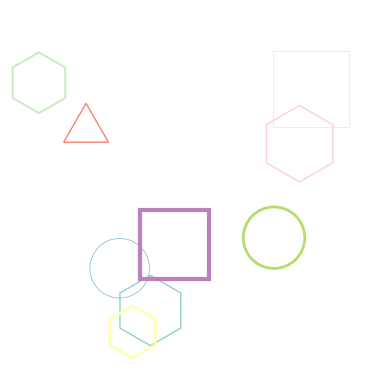[{"shape": "hexagon", "thickness": 1, "radius": 0.46, "center": [0.391, 0.193]}, {"shape": "hexagon", "thickness": 2, "radius": 0.34, "center": [0.344, 0.138]}, {"shape": "triangle", "thickness": 1, "radius": 0.34, "center": [0.223, 0.664]}, {"shape": "circle", "thickness": 0.5, "radius": 0.39, "center": [0.311, 0.303]}, {"shape": "circle", "thickness": 2, "radius": 0.4, "center": [0.712, 0.383]}, {"shape": "hexagon", "thickness": 1, "radius": 0.5, "center": [0.778, 0.627]}, {"shape": "square", "thickness": 3, "radius": 0.45, "center": [0.453, 0.365]}, {"shape": "hexagon", "thickness": 1.5, "radius": 0.4, "center": [0.101, 0.785]}, {"shape": "square", "thickness": 0.5, "radius": 0.49, "center": [0.807, 0.769]}]